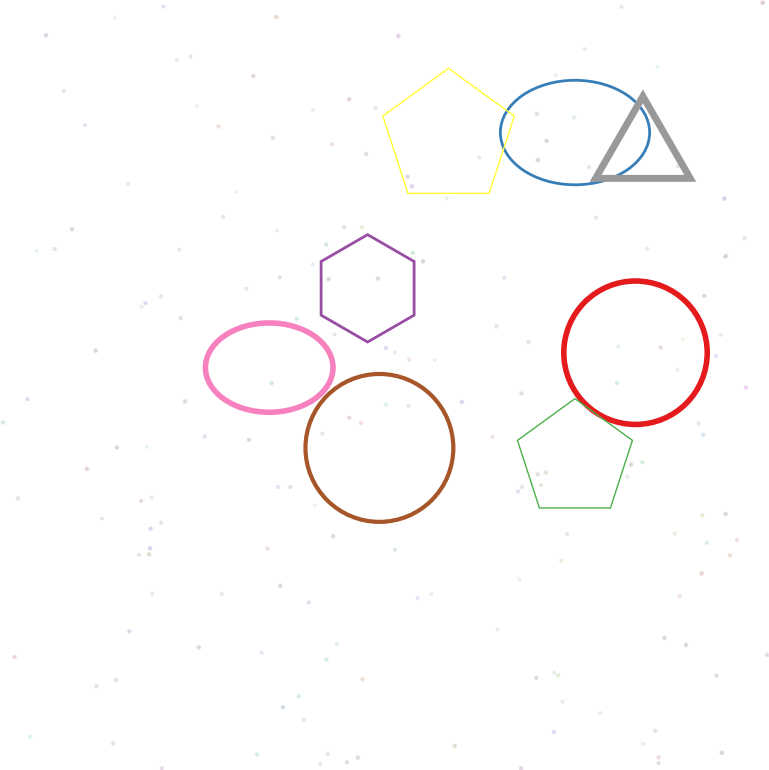[{"shape": "circle", "thickness": 2, "radius": 0.47, "center": [0.825, 0.542]}, {"shape": "oval", "thickness": 1, "radius": 0.48, "center": [0.747, 0.828]}, {"shape": "pentagon", "thickness": 0.5, "radius": 0.39, "center": [0.747, 0.404]}, {"shape": "hexagon", "thickness": 1, "radius": 0.35, "center": [0.477, 0.626]}, {"shape": "pentagon", "thickness": 0.5, "radius": 0.45, "center": [0.583, 0.822]}, {"shape": "circle", "thickness": 1.5, "radius": 0.48, "center": [0.493, 0.418]}, {"shape": "oval", "thickness": 2, "radius": 0.41, "center": [0.35, 0.523]}, {"shape": "triangle", "thickness": 2.5, "radius": 0.35, "center": [0.835, 0.804]}]